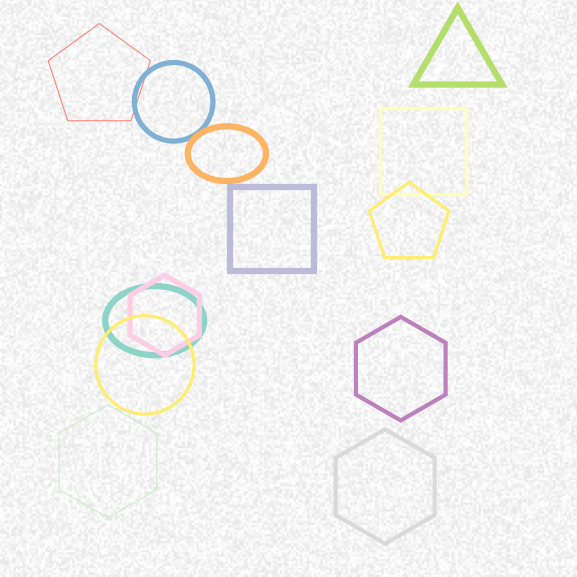[{"shape": "oval", "thickness": 3, "radius": 0.43, "center": [0.268, 0.444]}, {"shape": "square", "thickness": 1.5, "radius": 0.37, "center": [0.733, 0.737]}, {"shape": "square", "thickness": 3, "radius": 0.36, "center": [0.471, 0.603]}, {"shape": "pentagon", "thickness": 0.5, "radius": 0.47, "center": [0.172, 0.865]}, {"shape": "circle", "thickness": 2.5, "radius": 0.34, "center": [0.301, 0.823]}, {"shape": "oval", "thickness": 3, "radius": 0.34, "center": [0.393, 0.733]}, {"shape": "triangle", "thickness": 3, "radius": 0.44, "center": [0.793, 0.897]}, {"shape": "hexagon", "thickness": 2.5, "radius": 0.35, "center": [0.285, 0.453]}, {"shape": "hexagon", "thickness": 2, "radius": 0.5, "center": [0.667, 0.157]}, {"shape": "hexagon", "thickness": 2, "radius": 0.45, "center": [0.694, 0.361]}, {"shape": "hexagon", "thickness": 0.5, "radius": 0.49, "center": [0.187, 0.2]}, {"shape": "pentagon", "thickness": 1.5, "radius": 0.36, "center": [0.708, 0.612]}, {"shape": "circle", "thickness": 1.5, "radius": 0.43, "center": [0.251, 0.367]}]